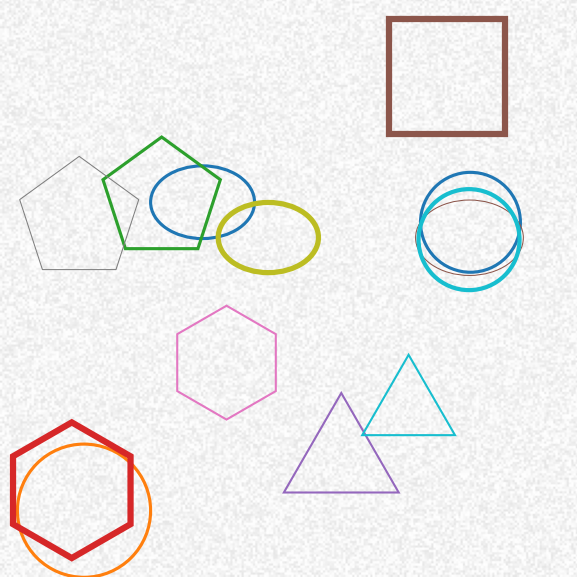[{"shape": "circle", "thickness": 1.5, "radius": 0.43, "center": [0.815, 0.614]}, {"shape": "oval", "thickness": 1.5, "radius": 0.45, "center": [0.351, 0.649]}, {"shape": "circle", "thickness": 1.5, "radius": 0.58, "center": [0.145, 0.115]}, {"shape": "pentagon", "thickness": 1.5, "radius": 0.53, "center": [0.28, 0.655]}, {"shape": "hexagon", "thickness": 3, "radius": 0.59, "center": [0.124, 0.15]}, {"shape": "triangle", "thickness": 1, "radius": 0.57, "center": [0.591, 0.204]}, {"shape": "oval", "thickness": 0.5, "radius": 0.47, "center": [0.813, 0.587]}, {"shape": "square", "thickness": 3, "radius": 0.5, "center": [0.774, 0.866]}, {"shape": "hexagon", "thickness": 1, "radius": 0.49, "center": [0.392, 0.371]}, {"shape": "pentagon", "thickness": 0.5, "radius": 0.54, "center": [0.137, 0.62]}, {"shape": "oval", "thickness": 2.5, "radius": 0.43, "center": [0.465, 0.588]}, {"shape": "circle", "thickness": 2, "radius": 0.44, "center": [0.812, 0.584]}, {"shape": "triangle", "thickness": 1, "radius": 0.46, "center": [0.708, 0.292]}]